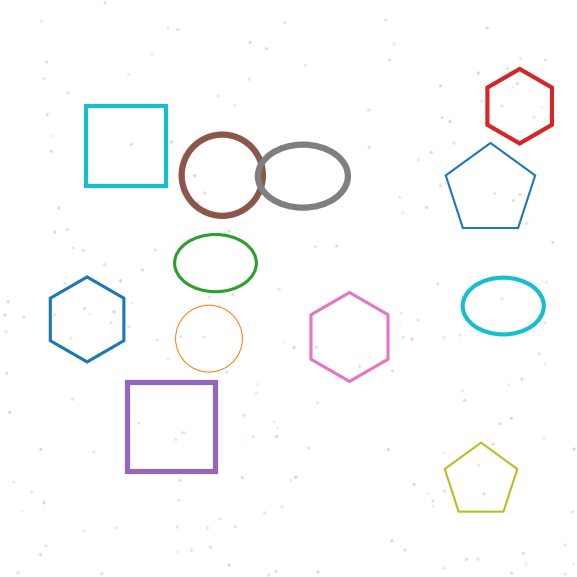[{"shape": "pentagon", "thickness": 1, "radius": 0.41, "center": [0.849, 0.67]}, {"shape": "hexagon", "thickness": 1.5, "radius": 0.37, "center": [0.151, 0.446]}, {"shape": "circle", "thickness": 0.5, "radius": 0.29, "center": [0.362, 0.413]}, {"shape": "oval", "thickness": 1.5, "radius": 0.35, "center": [0.373, 0.544]}, {"shape": "hexagon", "thickness": 2, "radius": 0.32, "center": [0.9, 0.815]}, {"shape": "square", "thickness": 2.5, "radius": 0.38, "center": [0.296, 0.261]}, {"shape": "circle", "thickness": 3, "radius": 0.35, "center": [0.385, 0.696]}, {"shape": "hexagon", "thickness": 1.5, "radius": 0.39, "center": [0.605, 0.416]}, {"shape": "oval", "thickness": 3, "radius": 0.39, "center": [0.525, 0.694]}, {"shape": "pentagon", "thickness": 1, "radius": 0.33, "center": [0.833, 0.167]}, {"shape": "oval", "thickness": 2, "radius": 0.35, "center": [0.871, 0.469]}, {"shape": "square", "thickness": 2, "radius": 0.35, "center": [0.219, 0.746]}]